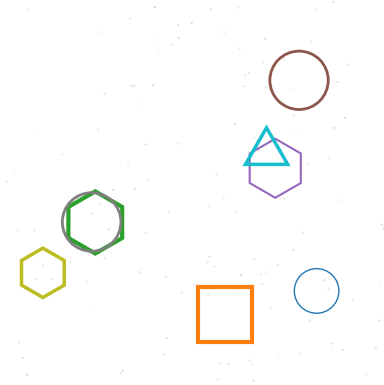[{"shape": "circle", "thickness": 1, "radius": 0.29, "center": [0.822, 0.244]}, {"shape": "square", "thickness": 3, "radius": 0.35, "center": [0.585, 0.183]}, {"shape": "hexagon", "thickness": 3, "radius": 0.4, "center": [0.248, 0.422]}, {"shape": "hexagon", "thickness": 1.5, "radius": 0.38, "center": [0.715, 0.563]}, {"shape": "circle", "thickness": 2, "radius": 0.38, "center": [0.777, 0.791]}, {"shape": "circle", "thickness": 2, "radius": 0.38, "center": [0.238, 0.423]}, {"shape": "hexagon", "thickness": 2.5, "radius": 0.32, "center": [0.111, 0.291]}, {"shape": "triangle", "thickness": 2.5, "radius": 0.32, "center": [0.692, 0.605]}]